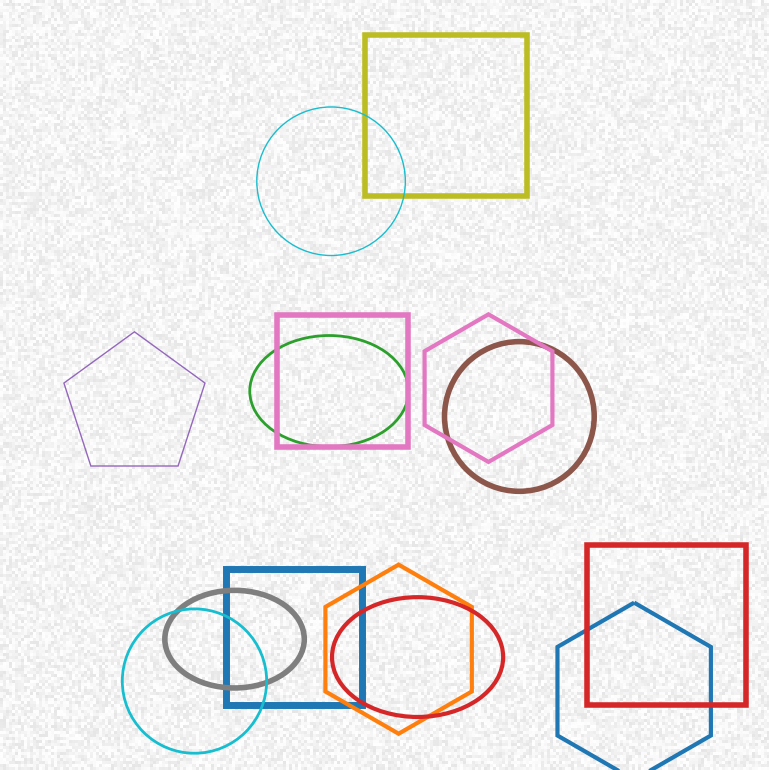[{"shape": "hexagon", "thickness": 1.5, "radius": 0.58, "center": [0.824, 0.102]}, {"shape": "square", "thickness": 2.5, "radius": 0.44, "center": [0.381, 0.172]}, {"shape": "hexagon", "thickness": 1.5, "radius": 0.55, "center": [0.518, 0.157]}, {"shape": "oval", "thickness": 1, "radius": 0.52, "center": [0.427, 0.492]}, {"shape": "square", "thickness": 2, "radius": 0.52, "center": [0.866, 0.188]}, {"shape": "oval", "thickness": 1.5, "radius": 0.56, "center": [0.542, 0.147]}, {"shape": "pentagon", "thickness": 0.5, "radius": 0.48, "center": [0.175, 0.473]}, {"shape": "circle", "thickness": 2, "radius": 0.49, "center": [0.674, 0.459]}, {"shape": "square", "thickness": 2, "radius": 0.43, "center": [0.445, 0.506]}, {"shape": "hexagon", "thickness": 1.5, "radius": 0.48, "center": [0.634, 0.496]}, {"shape": "oval", "thickness": 2, "radius": 0.45, "center": [0.305, 0.17]}, {"shape": "square", "thickness": 2, "radius": 0.53, "center": [0.579, 0.85]}, {"shape": "circle", "thickness": 0.5, "radius": 0.48, "center": [0.43, 0.765]}, {"shape": "circle", "thickness": 1, "radius": 0.47, "center": [0.253, 0.115]}]